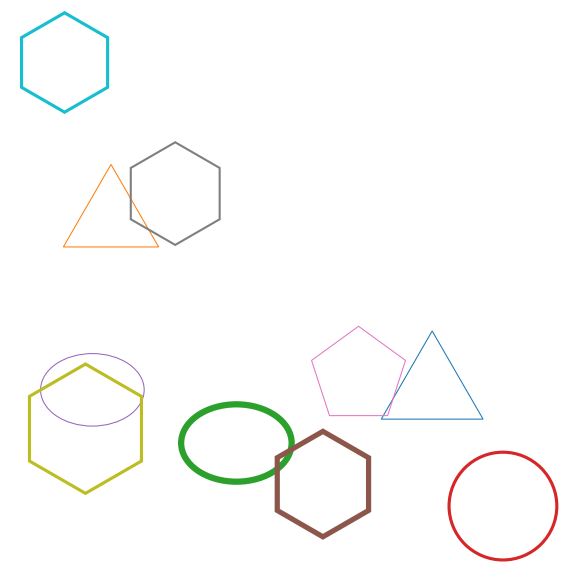[{"shape": "triangle", "thickness": 0.5, "radius": 0.51, "center": [0.748, 0.324]}, {"shape": "triangle", "thickness": 0.5, "radius": 0.48, "center": [0.192, 0.619]}, {"shape": "oval", "thickness": 3, "radius": 0.48, "center": [0.409, 0.232]}, {"shape": "circle", "thickness": 1.5, "radius": 0.47, "center": [0.871, 0.123]}, {"shape": "oval", "thickness": 0.5, "radius": 0.45, "center": [0.16, 0.324]}, {"shape": "hexagon", "thickness": 2.5, "radius": 0.46, "center": [0.559, 0.161]}, {"shape": "pentagon", "thickness": 0.5, "radius": 0.43, "center": [0.621, 0.349]}, {"shape": "hexagon", "thickness": 1, "radius": 0.44, "center": [0.303, 0.664]}, {"shape": "hexagon", "thickness": 1.5, "radius": 0.56, "center": [0.148, 0.257]}, {"shape": "hexagon", "thickness": 1.5, "radius": 0.43, "center": [0.112, 0.891]}]